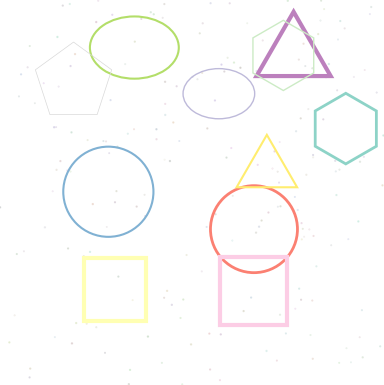[{"shape": "hexagon", "thickness": 2, "radius": 0.46, "center": [0.898, 0.666]}, {"shape": "square", "thickness": 3, "radius": 0.41, "center": [0.299, 0.248]}, {"shape": "oval", "thickness": 1, "radius": 0.47, "center": [0.568, 0.757]}, {"shape": "circle", "thickness": 2, "radius": 0.56, "center": [0.66, 0.405]}, {"shape": "circle", "thickness": 1.5, "radius": 0.59, "center": [0.281, 0.502]}, {"shape": "oval", "thickness": 1.5, "radius": 0.58, "center": [0.349, 0.876]}, {"shape": "square", "thickness": 3, "radius": 0.44, "center": [0.658, 0.245]}, {"shape": "pentagon", "thickness": 0.5, "radius": 0.52, "center": [0.191, 0.787]}, {"shape": "triangle", "thickness": 3, "radius": 0.56, "center": [0.763, 0.858]}, {"shape": "hexagon", "thickness": 1, "radius": 0.46, "center": [0.736, 0.856]}, {"shape": "triangle", "thickness": 1.5, "radius": 0.45, "center": [0.693, 0.559]}]